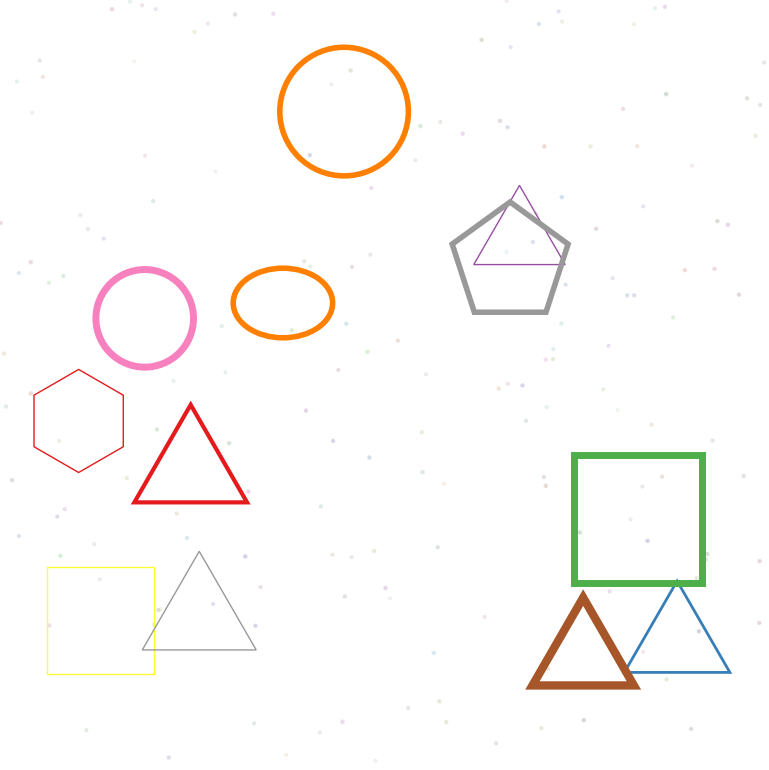[{"shape": "hexagon", "thickness": 0.5, "radius": 0.33, "center": [0.102, 0.453]}, {"shape": "triangle", "thickness": 1.5, "radius": 0.42, "center": [0.248, 0.39]}, {"shape": "triangle", "thickness": 1, "radius": 0.4, "center": [0.879, 0.166]}, {"shape": "square", "thickness": 2.5, "radius": 0.42, "center": [0.829, 0.326]}, {"shape": "triangle", "thickness": 0.5, "radius": 0.34, "center": [0.675, 0.691]}, {"shape": "oval", "thickness": 2, "radius": 0.32, "center": [0.367, 0.606]}, {"shape": "circle", "thickness": 2, "radius": 0.42, "center": [0.447, 0.855]}, {"shape": "square", "thickness": 0.5, "radius": 0.35, "center": [0.131, 0.194]}, {"shape": "triangle", "thickness": 3, "radius": 0.38, "center": [0.757, 0.148]}, {"shape": "circle", "thickness": 2.5, "radius": 0.32, "center": [0.188, 0.587]}, {"shape": "triangle", "thickness": 0.5, "radius": 0.43, "center": [0.259, 0.199]}, {"shape": "pentagon", "thickness": 2, "radius": 0.4, "center": [0.663, 0.659]}]